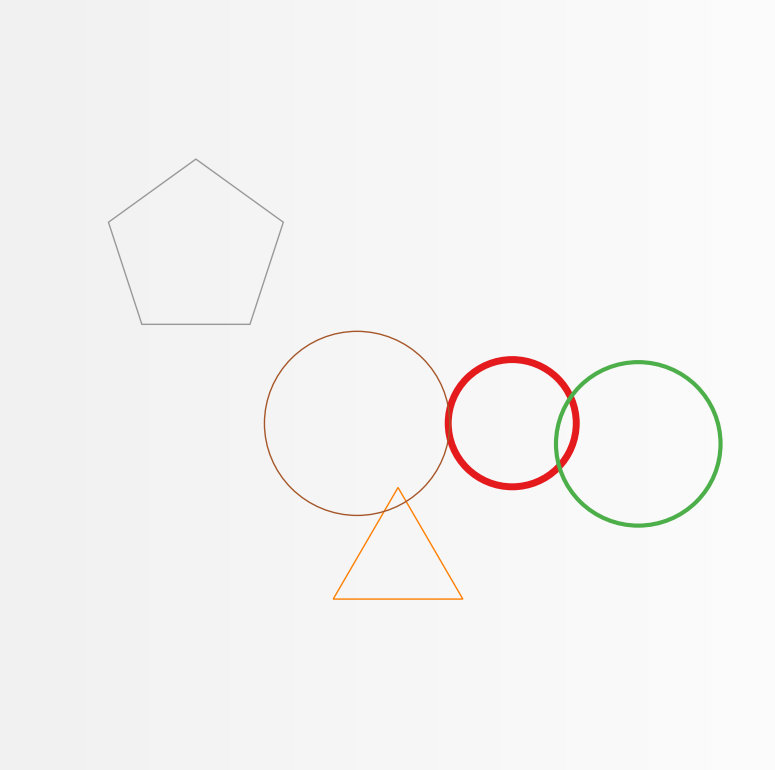[{"shape": "circle", "thickness": 2.5, "radius": 0.41, "center": [0.661, 0.45]}, {"shape": "circle", "thickness": 1.5, "radius": 0.53, "center": [0.824, 0.424]}, {"shape": "triangle", "thickness": 0.5, "radius": 0.48, "center": [0.514, 0.27]}, {"shape": "circle", "thickness": 0.5, "radius": 0.6, "center": [0.461, 0.45]}, {"shape": "pentagon", "thickness": 0.5, "radius": 0.59, "center": [0.253, 0.675]}]